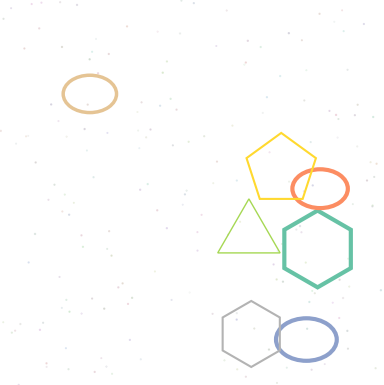[{"shape": "hexagon", "thickness": 3, "radius": 0.5, "center": [0.825, 0.353]}, {"shape": "oval", "thickness": 3, "radius": 0.36, "center": [0.831, 0.51]}, {"shape": "oval", "thickness": 3, "radius": 0.39, "center": [0.796, 0.118]}, {"shape": "triangle", "thickness": 1, "radius": 0.47, "center": [0.647, 0.39]}, {"shape": "pentagon", "thickness": 1.5, "radius": 0.47, "center": [0.73, 0.56]}, {"shape": "oval", "thickness": 2.5, "radius": 0.35, "center": [0.233, 0.756]}, {"shape": "hexagon", "thickness": 1.5, "radius": 0.43, "center": [0.653, 0.133]}]